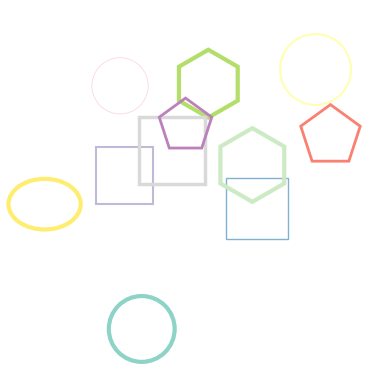[{"shape": "circle", "thickness": 3, "radius": 0.43, "center": [0.368, 0.146]}, {"shape": "circle", "thickness": 1.5, "radius": 0.46, "center": [0.819, 0.82]}, {"shape": "square", "thickness": 1.5, "radius": 0.37, "center": [0.323, 0.544]}, {"shape": "pentagon", "thickness": 2, "radius": 0.41, "center": [0.858, 0.647]}, {"shape": "square", "thickness": 1, "radius": 0.4, "center": [0.668, 0.458]}, {"shape": "hexagon", "thickness": 3, "radius": 0.44, "center": [0.541, 0.783]}, {"shape": "circle", "thickness": 0.5, "radius": 0.37, "center": [0.312, 0.777]}, {"shape": "square", "thickness": 2.5, "radius": 0.43, "center": [0.447, 0.61]}, {"shape": "pentagon", "thickness": 2, "radius": 0.36, "center": [0.482, 0.674]}, {"shape": "hexagon", "thickness": 3, "radius": 0.48, "center": [0.655, 0.571]}, {"shape": "oval", "thickness": 3, "radius": 0.47, "center": [0.116, 0.47]}]